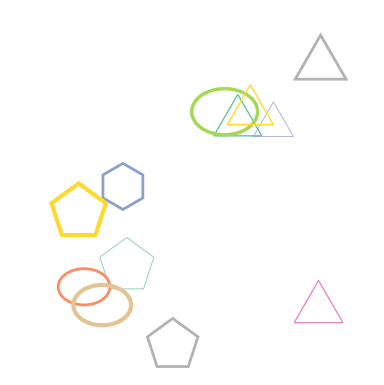[{"shape": "triangle", "thickness": 1, "radius": 0.36, "center": [0.618, 0.683]}, {"shape": "pentagon", "thickness": 0.5, "radius": 0.37, "center": [0.329, 0.309]}, {"shape": "oval", "thickness": 2, "radius": 0.34, "center": [0.218, 0.255]}, {"shape": "hexagon", "thickness": 2, "radius": 0.3, "center": [0.319, 0.516]}, {"shape": "triangle", "thickness": 0.5, "radius": 0.3, "center": [0.71, 0.675]}, {"shape": "triangle", "thickness": 1, "radius": 0.37, "center": [0.827, 0.198]}, {"shape": "oval", "thickness": 2.5, "radius": 0.43, "center": [0.584, 0.71]}, {"shape": "pentagon", "thickness": 3, "radius": 0.37, "center": [0.204, 0.449]}, {"shape": "triangle", "thickness": 1, "radius": 0.35, "center": [0.65, 0.711]}, {"shape": "oval", "thickness": 3, "radius": 0.37, "center": [0.266, 0.208]}, {"shape": "pentagon", "thickness": 2, "radius": 0.35, "center": [0.449, 0.104]}, {"shape": "triangle", "thickness": 2, "radius": 0.38, "center": [0.833, 0.832]}]